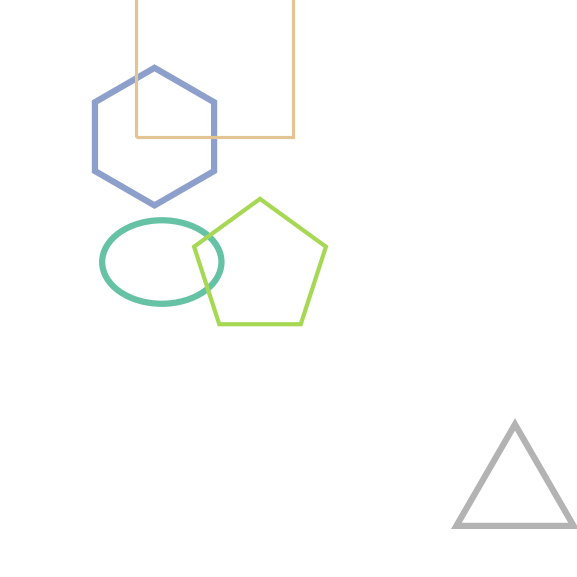[{"shape": "oval", "thickness": 3, "radius": 0.52, "center": [0.28, 0.545]}, {"shape": "hexagon", "thickness": 3, "radius": 0.6, "center": [0.268, 0.763]}, {"shape": "pentagon", "thickness": 2, "radius": 0.6, "center": [0.45, 0.535]}, {"shape": "square", "thickness": 1.5, "radius": 0.68, "center": [0.371, 0.897]}, {"shape": "triangle", "thickness": 3, "radius": 0.59, "center": [0.892, 0.147]}]